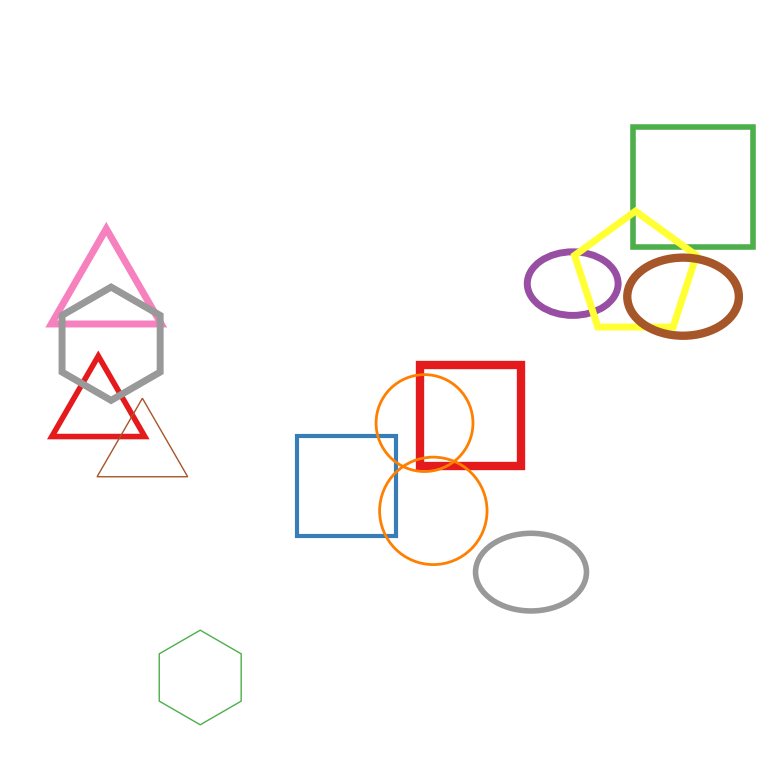[{"shape": "triangle", "thickness": 2, "radius": 0.35, "center": [0.128, 0.468]}, {"shape": "square", "thickness": 3, "radius": 0.33, "center": [0.611, 0.461]}, {"shape": "square", "thickness": 1.5, "radius": 0.32, "center": [0.45, 0.369]}, {"shape": "hexagon", "thickness": 0.5, "radius": 0.31, "center": [0.26, 0.12]}, {"shape": "square", "thickness": 2, "radius": 0.39, "center": [0.9, 0.757]}, {"shape": "oval", "thickness": 2.5, "radius": 0.29, "center": [0.744, 0.632]}, {"shape": "circle", "thickness": 1, "radius": 0.35, "center": [0.563, 0.337]}, {"shape": "circle", "thickness": 1, "radius": 0.31, "center": [0.551, 0.451]}, {"shape": "pentagon", "thickness": 2.5, "radius": 0.42, "center": [0.825, 0.643]}, {"shape": "triangle", "thickness": 0.5, "radius": 0.34, "center": [0.185, 0.415]}, {"shape": "oval", "thickness": 3, "radius": 0.36, "center": [0.887, 0.615]}, {"shape": "triangle", "thickness": 2.5, "radius": 0.41, "center": [0.138, 0.62]}, {"shape": "hexagon", "thickness": 2.5, "radius": 0.37, "center": [0.144, 0.554]}, {"shape": "oval", "thickness": 2, "radius": 0.36, "center": [0.69, 0.257]}]